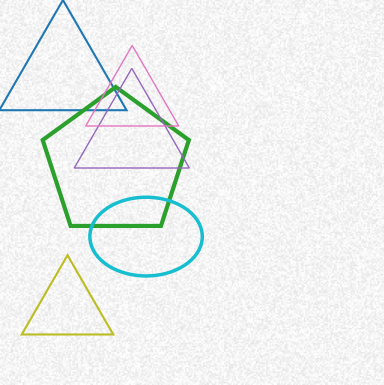[{"shape": "triangle", "thickness": 1.5, "radius": 0.95, "center": [0.163, 0.809]}, {"shape": "pentagon", "thickness": 3, "radius": 1.0, "center": [0.301, 0.575]}, {"shape": "triangle", "thickness": 1, "radius": 0.86, "center": [0.342, 0.65]}, {"shape": "triangle", "thickness": 1, "radius": 0.7, "center": [0.343, 0.742]}, {"shape": "triangle", "thickness": 1.5, "radius": 0.69, "center": [0.175, 0.2]}, {"shape": "oval", "thickness": 2.5, "radius": 0.73, "center": [0.379, 0.386]}]